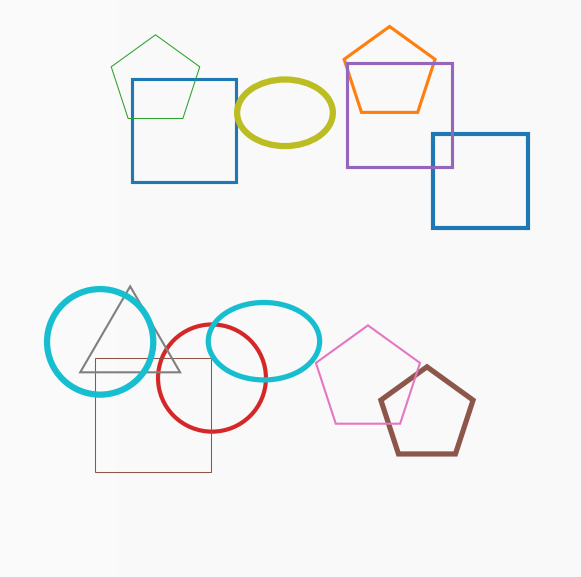[{"shape": "square", "thickness": 2, "radius": 0.41, "center": [0.827, 0.686]}, {"shape": "square", "thickness": 1.5, "radius": 0.45, "center": [0.317, 0.773]}, {"shape": "pentagon", "thickness": 1.5, "radius": 0.41, "center": [0.67, 0.871]}, {"shape": "pentagon", "thickness": 0.5, "radius": 0.4, "center": [0.268, 0.859]}, {"shape": "circle", "thickness": 2, "radius": 0.46, "center": [0.365, 0.345]}, {"shape": "square", "thickness": 1.5, "radius": 0.45, "center": [0.687, 0.8]}, {"shape": "square", "thickness": 0.5, "radius": 0.5, "center": [0.263, 0.28]}, {"shape": "pentagon", "thickness": 2.5, "radius": 0.42, "center": [0.735, 0.281]}, {"shape": "pentagon", "thickness": 1, "radius": 0.47, "center": [0.633, 0.342]}, {"shape": "triangle", "thickness": 1, "radius": 0.5, "center": [0.224, 0.404]}, {"shape": "oval", "thickness": 3, "radius": 0.41, "center": [0.49, 0.804]}, {"shape": "circle", "thickness": 3, "radius": 0.46, "center": [0.172, 0.407]}, {"shape": "oval", "thickness": 2.5, "radius": 0.48, "center": [0.454, 0.408]}]